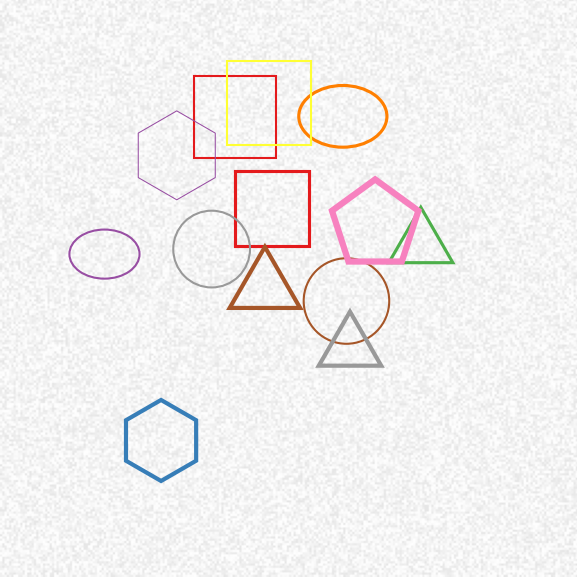[{"shape": "square", "thickness": 1.5, "radius": 0.32, "center": [0.471, 0.638]}, {"shape": "square", "thickness": 1, "radius": 0.35, "center": [0.406, 0.796]}, {"shape": "hexagon", "thickness": 2, "radius": 0.35, "center": [0.279, 0.236]}, {"shape": "triangle", "thickness": 1.5, "radius": 0.32, "center": [0.729, 0.576]}, {"shape": "oval", "thickness": 1, "radius": 0.3, "center": [0.181, 0.559]}, {"shape": "hexagon", "thickness": 0.5, "radius": 0.38, "center": [0.306, 0.73]}, {"shape": "oval", "thickness": 1.5, "radius": 0.38, "center": [0.594, 0.798]}, {"shape": "square", "thickness": 1, "radius": 0.36, "center": [0.465, 0.82]}, {"shape": "triangle", "thickness": 2, "radius": 0.35, "center": [0.459, 0.501]}, {"shape": "circle", "thickness": 1, "radius": 0.37, "center": [0.6, 0.478]}, {"shape": "pentagon", "thickness": 3, "radius": 0.39, "center": [0.65, 0.61]}, {"shape": "circle", "thickness": 1, "radius": 0.33, "center": [0.366, 0.568]}, {"shape": "triangle", "thickness": 2, "radius": 0.31, "center": [0.606, 0.397]}]